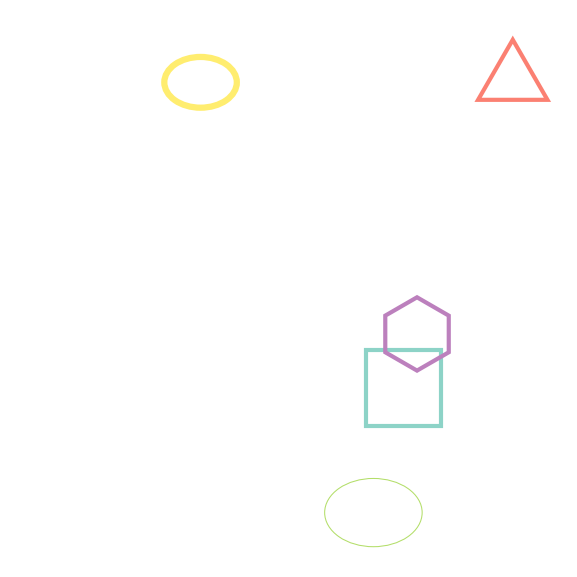[{"shape": "square", "thickness": 2, "radius": 0.33, "center": [0.699, 0.327]}, {"shape": "triangle", "thickness": 2, "radius": 0.35, "center": [0.888, 0.861]}, {"shape": "oval", "thickness": 0.5, "radius": 0.42, "center": [0.647, 0.112]}, {"shape": "hexagon", "thickness": 2, "radius": 0.32, "center": [0.722, 0.421]}, {"shape": "oval", "thickness": 3, "radius": 0.31, "center": [0.347, 0.857]}]